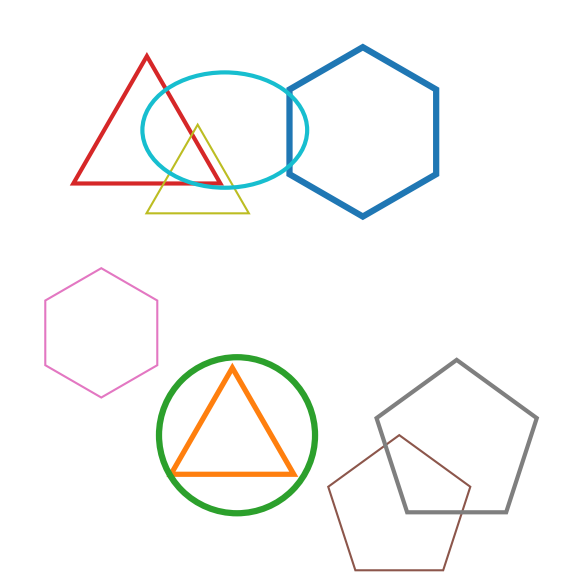[{"shape": "hexagon", "thickness": 3, "radius": 0.73, "center": [0.628, 0.771]}, {"shape": "triangle", "thickness": 2.5, "radius": 0.61, "center": [0.402, 0.239]}, {"shape": "circle", "thickness": 3, "radius": 0.68, "center": [0.41, 0.245]}, {"shape": "triangle", "thickness": 2, "radius": 0.73, "center": [0.254, 0.755]}, {"shape": "pentagon", "thickness": 1, "radius": 0.65, "center": [0.691, 0.116]}, {"shape": "hexagon", "thickness": 1, "radius": 0.56, "center": [0.175, 0.423]}, {"shape": "pentagon", "thickness": 2, "radius": 0.73, "center": [0.791, 0.23]}, {"shape": "triangle", "thickness": 1, "radius": 0.51, "center": [0.342, 0.681]}, {"shape": "oval", "thickness": 2, "radius": 0.71, "center": [0.389, 0.774]}]